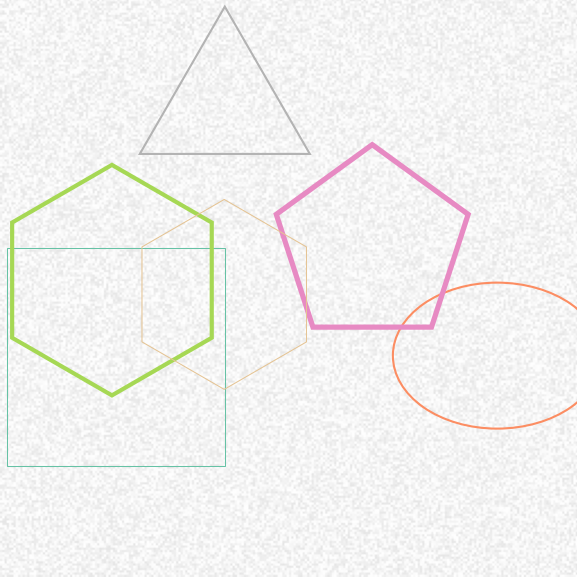[{"shape": "square", "thickness": 0.5, "radius": 0.94, "center": [0.202, 0.381]}, {"shape": "oval", "thickness": 1, "radius": 0.9, "center": [0.861, 0.383]}, {"shape": "pentagon", "thickness": 2.5, "radius": 0.87, "center": [0.645, 0.574]}, {"shape": "hexagon", "thickness": 2, "radius": 1.0, "center": [0.194, 0.514]}, {"shape": "hexagon", "thickness": 0.5, "radius": 0.82, "center": [0.388, 0.489]}, {"shape": "triangle", "thickness": 1, "radius": 0.85, "center": [0.389, 0.818]}]